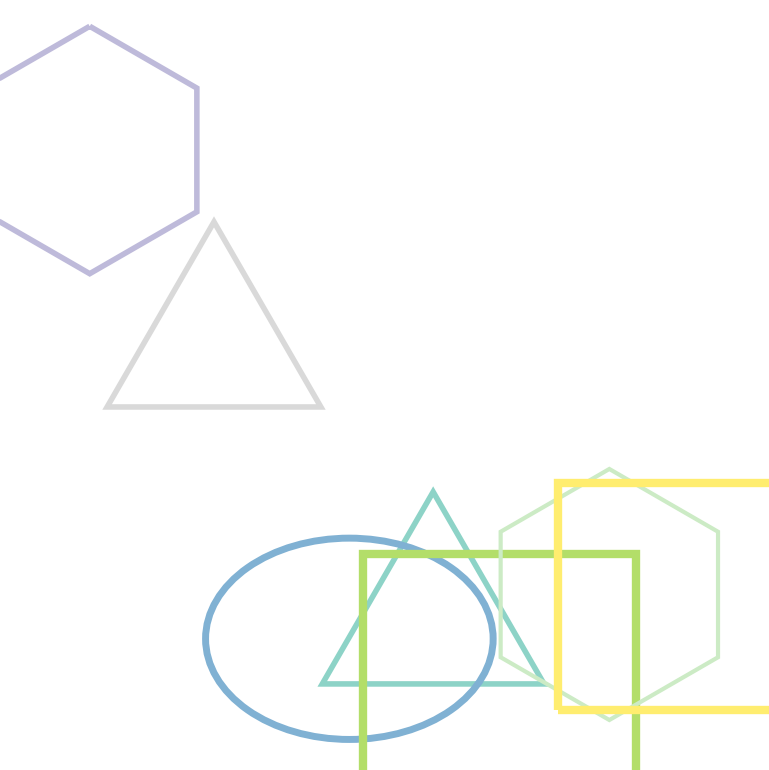[{"shape": "triangle", "thickness": 2, "radius": 0.83, "center": [0.563, 0.195]}, {"shape": "hexagon", "thickness": 2, "radius": 0.8, "center": [0.117, 0.805]}, {"shape": "oval", "thickness": 2.5, "radius": 0.93, "center": [0.454, 0.17]}, {"shape": "square", "thickness": 3, "radius": 0.89, "center": [0.648, 0.103]}, {"shape": "triangle", "thickness": 2, "radius": 0.8, "center": [0.278, 0.552]}, {"shape": "hexagon", "thickness": 1.5, "radius": 0.81, "center": [0.791, 0.228]}, {"shape": "square", "thickness": 3, "radius": 0.74, "center": [0.873, 0.226]}]